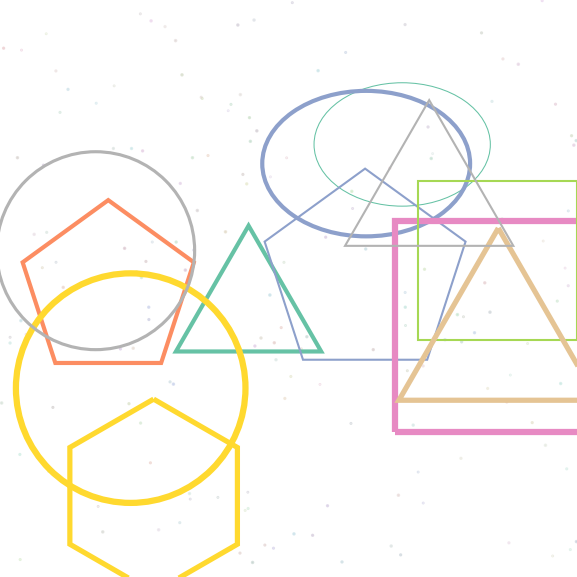[{"shape": "oval", "thickness": 0.5, "radius": 0.76, "center": [0.696, 0.749]}, {"shape": "triangle", "thickness": 2, "radius": 0.73, "center": [0.43, 0.463]}, {"shape": "pentagon", "thickness": 2, "radius": 0.78, "center": [0.187, 0.497]}, {"shape": "oval", "thickness": 2, "radius": 0.9, "center": [0.634, 0.716]}, {"shape": "pentagon", "thickness": 1, "radius": 0.91, "center": [0.632, 0.524]}, {"shape": "square", "thickness": 3, "radius": 0.91, "center": [0.866, 0.434]}, {"shape": "square", "thickness": 1, "radius": 0.69, "center": [0.861, 0.548]}, {"shape": "circle", "thickness": 3, "radius": 0.99, "center": [0.226, 0.327]}, {"shape": "hexagon", "thickness": 2.5, "radius": 0.84, "center": [0.266, 0.141]}, {"shape": "triangle", "thickness": 2.5, "radius": 0.99, "center": [0.863, 0.405]}, {"shape": "circle", "thickness": 1.5, "radius": 0.86, "center": [0.166, 0.565]}, {"shape": "triangle", "thickness": 1, "radius": 0.84, "center": [0.743, 0.658]}]